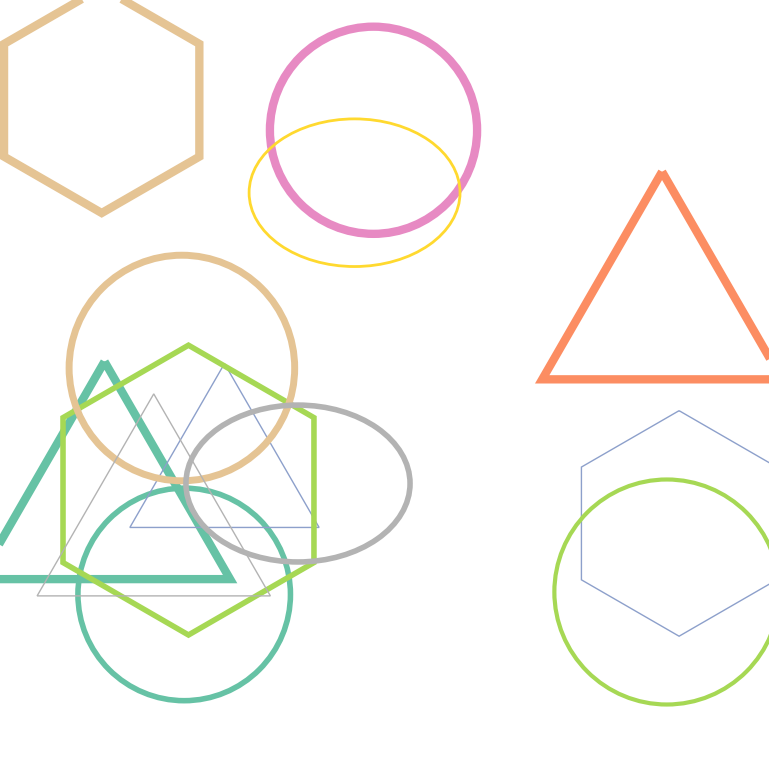[{"shape": "circle", "thickness": 2, "radius": 0.69, "center": [0.239, 0.228]}, {"shape": "triangle", "thickness": 3, "radius": 0.94, "center": [0.136, 0.342]}, {"shape": "triangle", "thickness": 3, "radius": 0.9, "center": [0.86, 0.597]}, {"shape": "triangle", "thickness": 0.5, "radius": 0.71, "center": [0.292, 0.386]}, {"shape": "hexagon", "thickness": 0.5, "radius": 0.73, "center": [0.882, 0.32]}, {"shape": "circle", "thickness": 3, "radius": 0.67, "center": [0.485, 0.831]}, {"shape": "circle", "thickness": 1.5, "radius": 0.73, "center": [0.866, 0.231]}, {"shape": "hexagon", "thickness": 2, "radius": 0.94, "center": [0.245, 0.364]}, {"shape": "oval", "thickness": 1, "radius": 0.68, "center": [0.46, 0.75]}, {"shape": "circle", "thickness": 2.5, "radius": 0.73, "center": [0.236, 0.522]}, {"shape": "hexagon", "thickness": 3, "radius": 0.73, "center": [0.132, 0.87]}, {"shape": "triangle", "thickness": 0.5, "radius": 0.87, "center": [0.2, 0.314]}, {"shape": "oval", "thickness": 2, "radius": 0.73, "center": [0.387, 0.372]}]